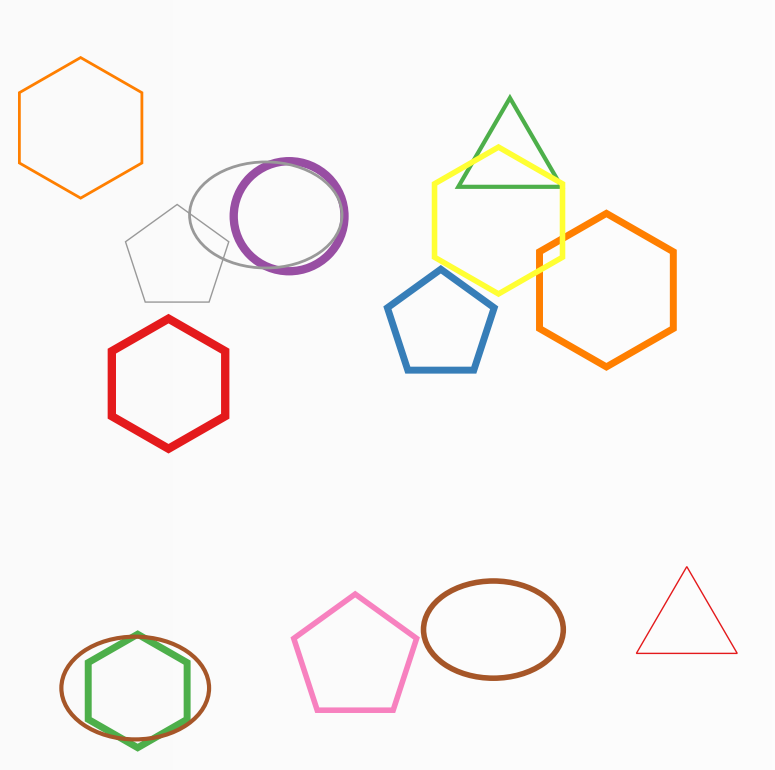[{"shape": "hexagon", "thickness": 3, "radius": 0.42, "center": [0.217, 0.502]}, {"shape": "triangle", "thickness": 0.5, "radius": 0.38, "center": [0.886, 0.189]}, {"shape": "pentagon", "thickness": 2.5, "radius": 0.36, "center": [0.569, 0.578]}, {"shape": "triangle", "thickness": 1.5, "radius": 0.38, "center": [0.658, 0.796]}, {"shape": "hexagon", "thickness": 2.5, "radius": 0.37, "center": [0.178, 0.103]}, {"shape": "circle", "thickness": 3, "radius": 0.36, "center": [0.373, 0.719]}, {"shape": "hexagon", "thickness": 2.5, "radius": 0.5, "center": [0.782, 0.623]}, {"shape": "hexagon", "thickness": 1, "radius": 0.46, "center": [0.104, 0.834]}, {"shape": "hexagon", "thickness": 2, "radius": 0.48, "center": [0.643, 0.714]}, {"shape": "oval", "thickness": 1.5, "radius": 0.48, "center": [0.174, 0.106]}, {"shape": "oval", "thickness": 2, "radius": 0.45, "center": [0.637, 0.182]}, {"shape": "pentagon", "thickness": 2, "radius": 0.42, "center": [0.458, 0.145]}, {"shape": "oval", "thickness": 1, "radius": 0.49, "center": [0.343, 0.721]}, {"shape": "pentagon", "thickness": 0.5, "radius": 0.35, "center": [0.229, 0.664]}]